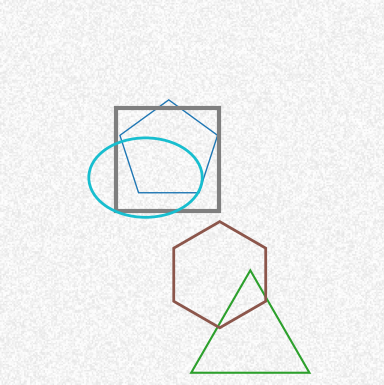[{"shape": "pentagon", "thickness": 1, "radius": 0.67, "center": [0.438, 0.607]}, {"shape": "triangle", "thickness": 1.5, "radius": 0.89, "center": [0.65, 0.12]}, {"shape": "hexagon", "thickness": 2, "radius": 0.69, "center": [0.571, 0.286]}, {"shape": "square", "thickness": 3, "radius": 0.67, "center": [0.436, 0.586]}, {"shape": "oval", "thickness": 2, "radius": 0.74, "center": [0.378, 0.539]}]